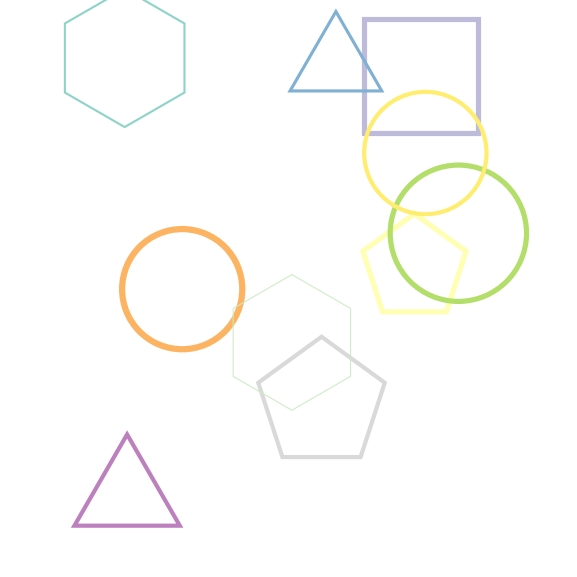[{"shape": "hexagon", "thickness": 1, "radius": 0.6, "center": [0.216, 0.899]}, {"shape": "pentagon", "thickness": 2.5, "radius": 0.47, "center": [0.718, 0.535]}, {"shape": "square", "thickness": 2.5, "radius": 0.49, "center": [0.729, 0.867]}, {"shape": "triangle", "thickness": 1.5, "radius": 0.46, "center": [0.582, 0.887]}, {"shape": "circle", "thickness": 3, "radius": 0.52, "center": [0.315, 0.498]}, {"shape": "circle", "thickness": 2.5, "radius": 0.59, "center": [0.794, 0.595]}, {"shape": "pentagon", "thickness": 2, "radius": 0.58, "center": [0.557, 0.301]}, {"shape": "triangle", "thickness": 2, "radius": 0.53, "center": [0.22, 0.142]}, {"shape": "hexagon", "thickness": 0.5, "radius": 0.59, "center": [0.505, 0.406]}, {"shape": "circle", "thickness": 2, "radius": 0.53, "center": [0.737, 0.734]}]